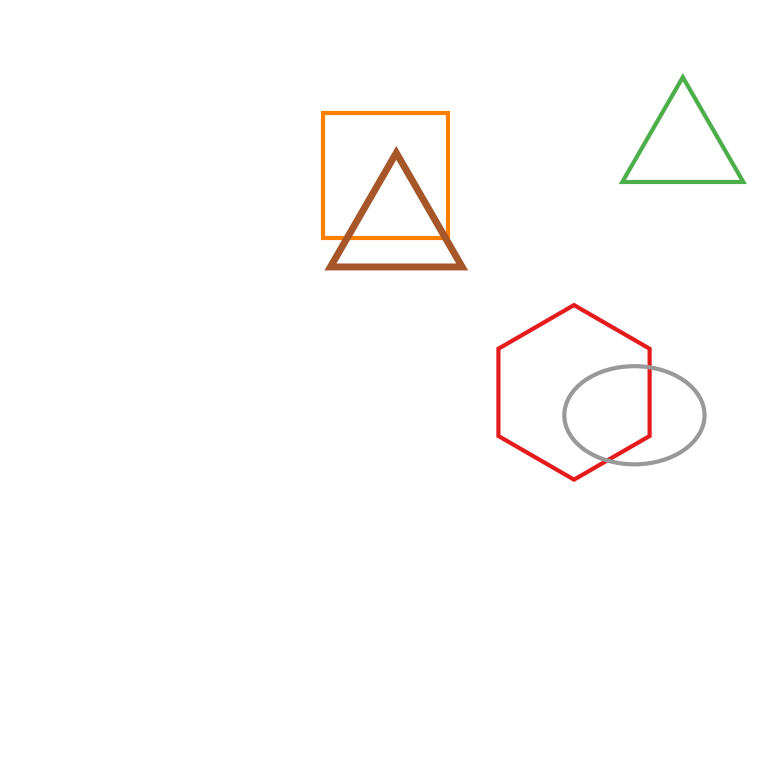[{"shape": "hexagon", "thickness": 1.5, "radius": 0.57, "center": [0.745, 0.49]}, {"shape": "triangle", "thickness": 1.5, "radius": 0.45, "center": [0.887, 0.809]}, {"shape": "square", "thickness": 1.5, "radius": 0.41, "center": [0.501, 0.772]}, {"shape": "triangle", "thickness": 2.5, "radius": 0.49, "center": [0.515, 0.703]}, {"shape": "oval", "thickness": 1.5, "radius": 0.46, "center": [0.824, 0.461]}]